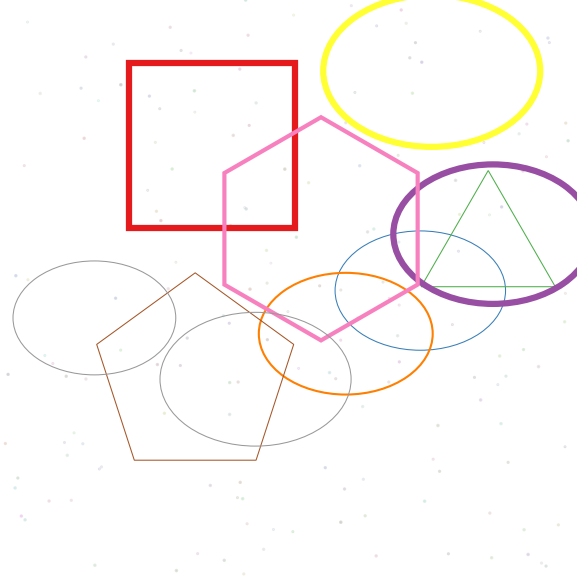[{"shape": "square", "thickness": 3, "radius": 0.72, "center": [0.367, 0.747]}, {"shape": "oval", "thickness": 0.5, "radius": 0.74, "center": [0.728, 0.496]}, {"shape": "triangle", "thickness": 0.5, "radius": 0.67, "center": [0.845, 0.57]}, {"shape": "oval", "thickness": 3, "radius": 0.86, "center": [0.854, 0.594]}, {"shape": "oval", "thickness": 1, "radius": 0.75, "center": [0.599, 0.421]}, {"shape": "oval", "thickness": 3, "radius": 0.94, "center": [0.748, 0.876]}, {"shape": "pentagon", "thickness": 0.5, "radius": 0.9, "center": [0.338, 0.347]}, {"shape": "hexagon", "thickness": 2, "radius": 0.97, "center": [0.556, 0.603]}, {"shape": "oval", "thickness": 0.5, "radius": 0.83, "center": [0.443, 0.342]}, {"shape": "oval", "thickness": 0.5, "radius": 0.7, "center": [0.163, 0.449]}]